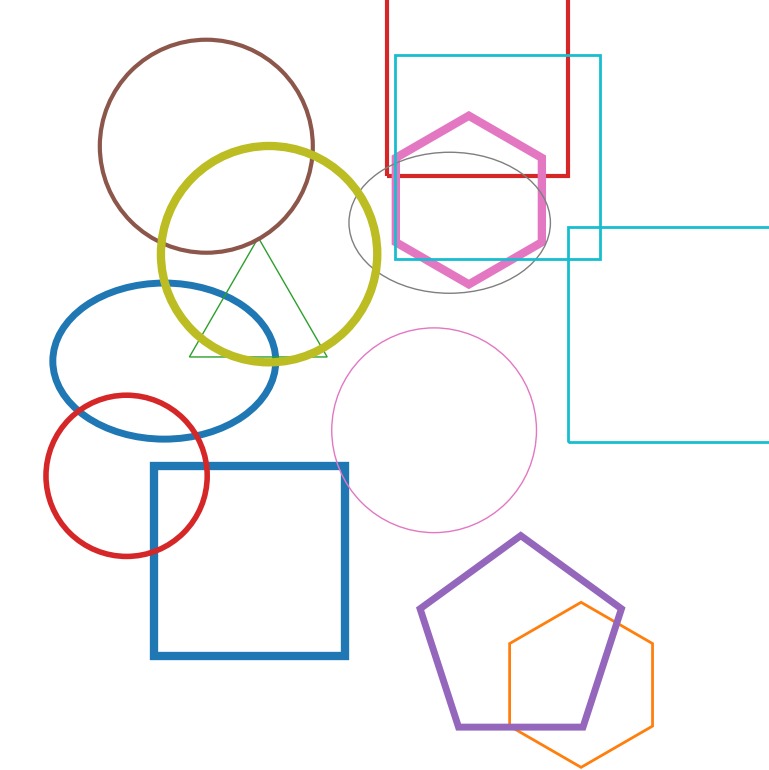[{"shape": "square", "thickness": 3, "radius": 0.62, "center": [0.324, 0.271]}, {"shape": "oval", "thickness": 2.5, "radius": 0.72, "center": [0.213, 0.531]}, {"shape": "hexagon", "thickness": 1, "radius": 0.54, "center": [0.755, 0.111]}, {"shape": "triangle", "thickness": 0.5, "radius": 0.52, "center": [0.335, 0.588]}, {"shape": "square", "thickness": 1.5, "radius": 0.59, "center": [0.62, 0.889]}, {"shape": "circle", "thickness": 2, "radius": 0.52, "center": [0.164, 0.382]}, {"shape": "pentagon", "thickness": 2.5, "radius": 0.69, "center": [0.676, 0.167]}, {"shape": "circle", "thickness": 1.5, "radius": 0.69, "center": [0.268, 0.81]}, {"shape": "circle", "thickness": 0.5, "radius": 0.66, "center": [0.564, 0.441]}, {"shape": "hexagon", "thickness": 3, "radius": 0.55, "center": [0.609, 0.74]}, {"shape": "oval", "thickness": 0.5, "radius": 0.65, "center": [0.584, 0.711]}, {"shape": "circle", "thickness": 3, "radius": 0.7, "center": [0.349, 0.67]}, {"shape": "square", "thickness": 1, "radius": 0.7, "center": [0.878, 0.566]}, {"shape": "square", "thickness": 1, "radius": 0.67, "center": [0.646, 0.796]}]